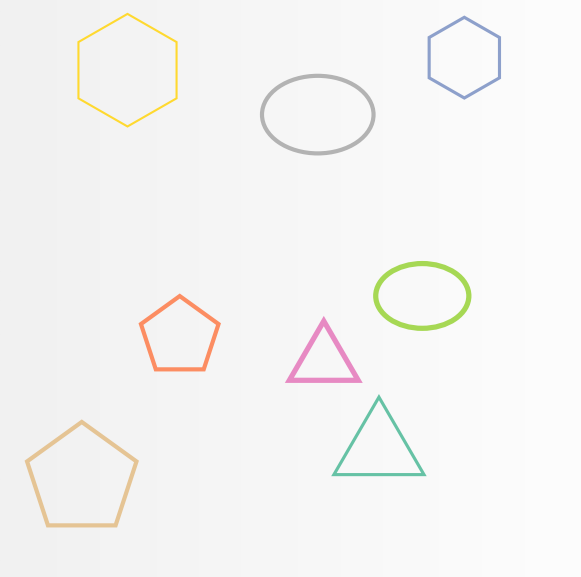[{"shape": "triangle", "thickness": 1.5, "radius": 0.45, "center": [0.652, 0.222]}, {"shape": "pentagon", "thickness": 2, "radius": 0.35, "center": [0.309, 0.416]}, {"shape": "hexagon", "thickness": 1.5, "radius": 0.35, "center": [0.799, 0.899]}, {"shape": "triangle", "thickness": 2.5, "radius": 0.34, "center": [0.557, 0.375]}, {"shape": "oval", "thickness": 2.5, "radius": 0.4, "center": [0.727, 0.487]}, {"shape": "hexagon", "thickness": 1, "radius": 0.49, "center": [0.219, 0.878]}, {"shape": "pentagon", "thickness": 2, "radius": 0.49, "center": [0.141, 0.169]}, {"shape": "oval", "thickness": 2, "radius": 0.48, "center": [0.547, 0.801]}]